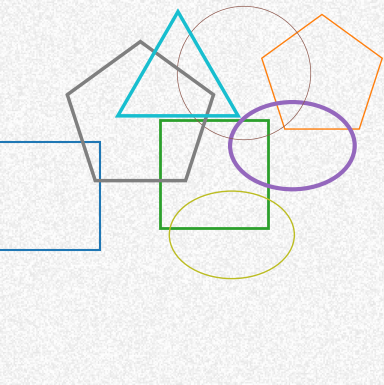[{"shape": "square", "thickness": 1.5, "radius": 0.7, "center": [0.118, 0.491]}, {"shape": "pentagon", "thickness": 1, "radius": 0.82, "center": [0.836, 0.798]}, {"shape": "square", "thickness": 2, "radius": 0.7, "center": [0.556, 0.548]}, {"shape": "oval", "thickness": 3, "radius": 0.81, "center": [0.759, 0.622]}, {"shape": "circle", "thickness": 0.5, "radius": 0.87, "center": [0.634, 0.81]}, {"shape": "pentagon", "thickness": 2.5, "radius": 1.0, "center": [0.365, 0.692]}, {"shape": "oval", "thickness": 1, "radius": 0.81, "center": [0.602, 0.39]}, {"shape": "triangle", "thickness": 2.5, "radius": 0.9, "center": [0.462, 0.789]}]